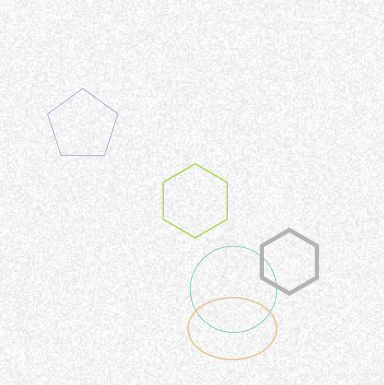[{"shape": "circle", "thickness": 0.5, "radius": 0.56, "center": [0.607, 0.248]}, {"shape": "pentagon", "thickness": 0.5, "radius": 0.48, "center": [0.215, 0.674]}, {"shape": "hexagon", "thickness": 1, "radius": 0.48, "center": [0.507, 0.478]}, {"shape": "oval", "thickness": 1, "radius": 0.58, "center": [0.604, 0.147]}, {"shape": "hexagon", "thickness": 3, "radius": 0.41, "center": [0.752, 0.32]}]